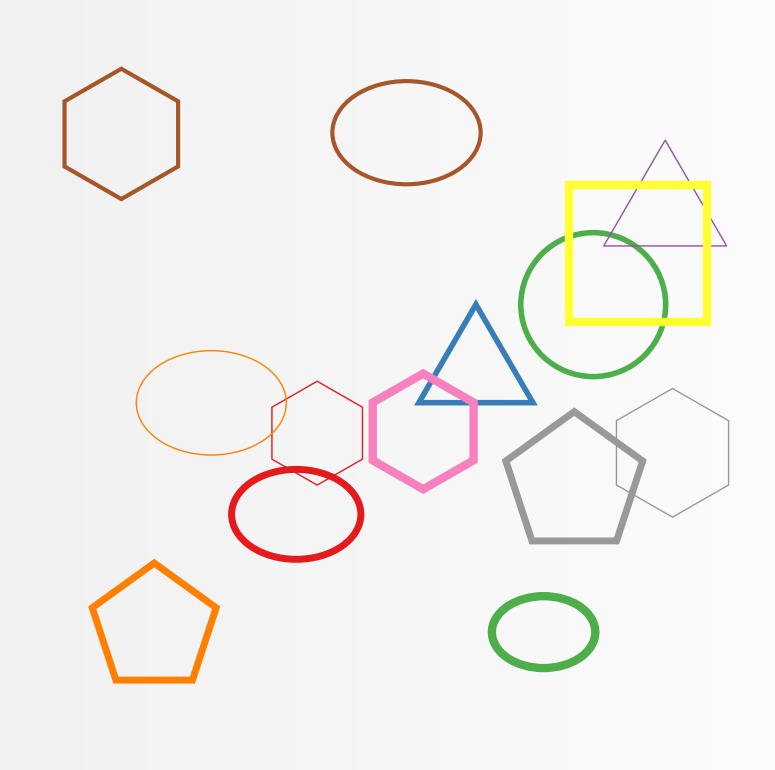[{"shape": "oval", "thickness": 2.5, "radius": 0.42, "center": [0.382, 0.332]}, {"shape": "hexagon", "thickness": 0.5, "radius": 0.34, "center": [0.409, 0.437]}, {"shape": "triangle", "thickness": 2, "radius": 0.42, "center": [0.614, 0.52]}, {"shape": "oval", "thickness": 3, "radius": 0.33, "center": [0.701, 0.179]}, {"shape": "circle", "thickness": 2, "radius": 0.47, "center": [0.765, 0.604]}, {"shape": "triangle", "thickness": 0.5, "radius": 0.46, "center": [0.858, 0.726]}, {"shape": "pentagon", "thickness": 2.5, "radius": 0.42, "center": [0.199, 0.185]}, {"shape": "oval", "thickness": 0.5, "radius": 0.48, "center": [0.273, 0.477]}, {"shape": "square", "thickness": 3, "radius": 0.44, "center": [0.823, 0.67]}, {"shape": "oval", "thickness": 1.5, "radius": 0.48, "center": [0.525, 0.828]}, {"shape": "hexagon", "thickness": 1.5, "radius": 0.42, "center": [0.157, 0.826]}, {"shape": "hexagon", "thickness": 3, "radius": 0.38, "center": [0.546, 0.44]}, {"shape": "pentagon", "thickness": 2.5, "radius": 0.46, "center": [0.741, 0.373]}, {"shape": "hexagon", "thickness": 0.5, "radius": 0.42, "center": [0.868, 0.412]}]